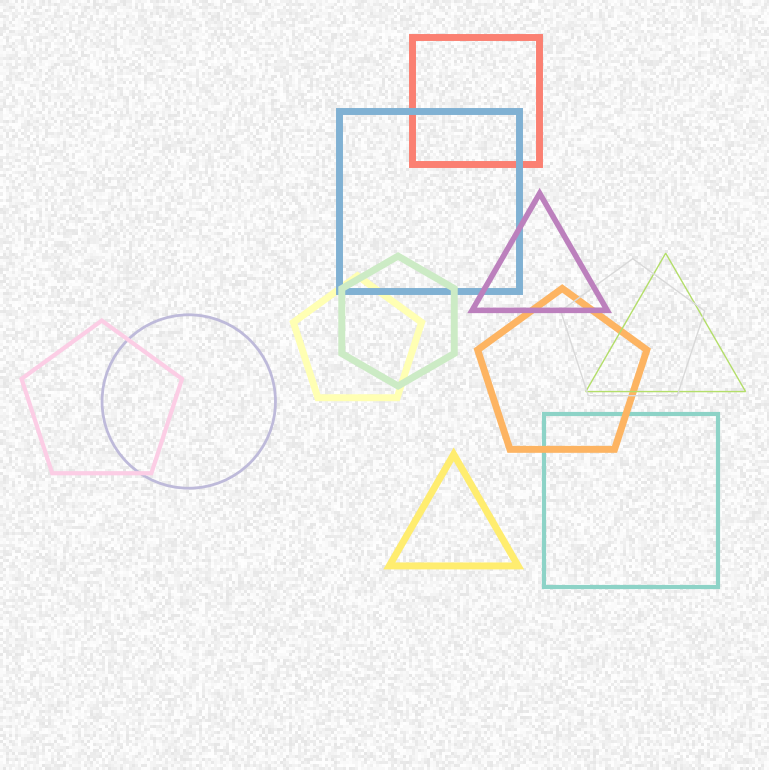[{"shape": "square", "thickness": 1.5, "radius": 0.56, "center": [0.819, 0.35]}, {"shape": "pentagon", "thickness": 2.5, "radius": 0.44, "center": [0.464, 0.554]}, {"shape": "circle", "thickness": 1, "radius": 0.56, "center": [0.245, 0.479]}, {"shape": "square", "thickness": 2.5, "radius": 0.41, "center": [0.618, 0.87]}, {"shape": "square", "thickness": 2.5, "radius": 0.58, "center": [0.557, 0.739]}, {"shape": "pentagon", "thickness": 2.5, "radius": 0.58, "center": [0.73, 0.51]}, {"shape": "triangle", "thickness": 0.5, "radius": 0.6, "center": [0.865, 0.551]}, {"shape": "pentagon", "thickness": 1.5, "radius": 0.55, "center": [0.132, 0.474]}, {"shape": "pentagon", "thickness": 0.5, "radius": 0.49, "center": [0.822, 0.566]}, {"shape": "triangle", "thickness": 2, "radius": 0.51, "center": [0.701, 0.648]}, {"shape": "hexagon", "thickness": 2.5, "radius": 0.42, "center": [0.517, 0.583]}, {"shape": "triangle", "thickness": 2.5, "radius": 0.48, "center": [0.589, 0.313]}]